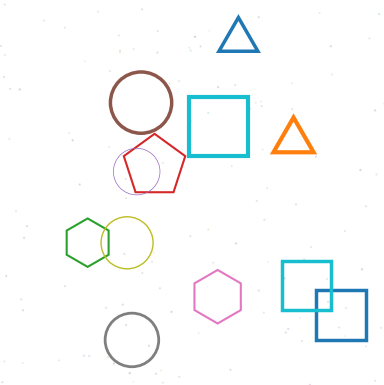[{"shape": "triangle", "thickness": 2.5, "radius": 0.29, "center": [0.619, 0.896]}, {"shape": "square", "thickness": 2.5, "radius": 0.33, "center": [0.885, 0.181]}, {"shape": "triangle", "thickness": 3, "radius": 0.3, "center": [0.762, 0.635]}, {"shape": "hexagon", "thickness": 1.5, "radius": 0.31, "center": [0.228, 0.37]}, {"shape": "pentagon", "thickness": 1.5, "radius": 0.42, "center": [0.401, 0.569]}, {"shape": "circle", "thickness": 0.5, "radius": 0.3, "center": [0.355, 0.554]}, {"shape": "circle", "thickness": 2.5, "radius": 0.4, "center": [0.366, 0.733]}, {"shape": "hexagon", "thickness": 1.5, "radius": 0.35, "center": [0.565, 0.229]}, {"shape": "circle", "thickness": 2, "radius": 0.35, "center": [0.343, 0.117]}, {"shape": "circle", "thickness": 1, "radius": 0.34, "center": [0.33, 0.369]}, {"shape": "square", "thickness": 2.5, "radius": 0.32, "center": [0.796, 0.259]}, {"shape": "square", "thickness": 3, "radius": 0.38, "center": [0.567, 0.671]}]